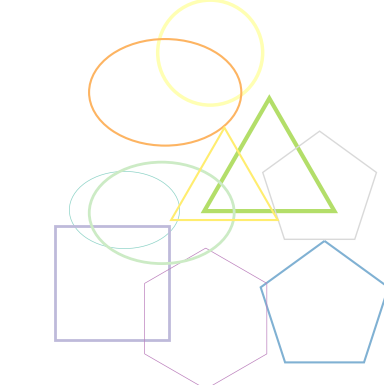[{"shape": "oval", "thickness": 0.5, "radius": 0.72, "center": [0.323, 0.455]}, {"shape": "circle", "thickness": 2.5, "radius": 0.68, "center": [0.546, 0.863]}, {"shape": "square", "thickness": 2, "radius": 0.74, "center": [0.29, 0.265]}, {"shape": "pentagon", "thickness": 1.5, "radius": 0.87, "center": [0.843, 0.2]}, {"shape": "oval", "thickness": 1.5, "radius": 0.99, "center": [0.429, 0.76]}, {"shape": "triangle", "thickness": 3, "radius": 0.98, "center": [0.7, 0.549]}, {"shape": "pentagon", "thickness": 1, "radius": 0.78, "center": [0.83, 0.504]}, {"shape": "hexagon", "thickness": 0.5, "radius": 0.92, "center": [0.534, 0.172]}, {"shape": "oval", "thickness": 2, "radius": 0.94, "center": [0.42, 0.447]}, {"shape": "triangle", "thickness": 1.5, "radius": 0.8, "center": [0.583, 0.508]}]